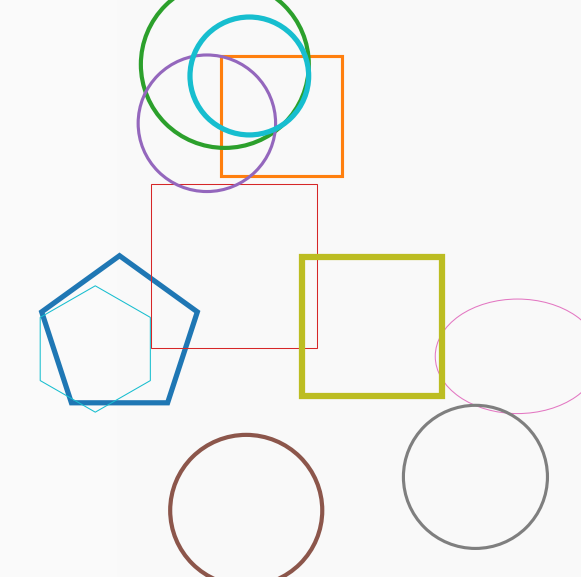[{"shape": "pentagon", "thickness": 2.5, "radius": 0.7, "center": [0.206, 0.416]}, {"shape": "square", "thickness": 1.5, "radius": 0.52, "center": [0.484, 0.798]}, {"shape": "circle", "thickness": 2, "radius": 0.72, "center": [0.387, 0.888]}, {"shape": "square", "thickness": 0.5, "radius": 0.71, "center": [0.402, 0.539]}, {"shape": "circle", "thickness": 1.5, "radius": 0.59, "center": [0.356, 0.786]}, {"shape": "circle", "thickness": 2, "radius": 0.65, "center": [0.424, 0.115]}, {"shape": "oval", "thickness": 0.5, "radius": 0.71, "center": [0.89, 0.382]}, {"shape": "circle", "thickness": 1.5, "radius": 0.62, "center": [0.818, 0.173]}, {"shape": "square", "thickness": 3, "radius": 0.6, "center": [0.64, 0.434]}, {"shape": "hexagon", "thickness": 0.5, "radius": 0.55, "center": [0.164, 0.395]}, {"shape": "circle", "thickness": 2.5, "radius": 0.51, "center": [0.429, 0.868]}]